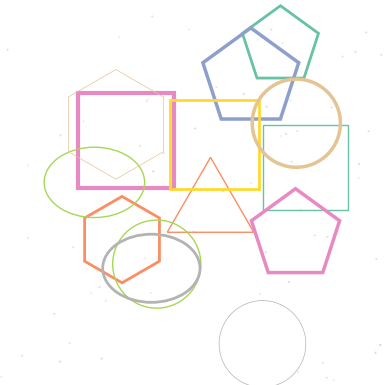[{"shape": "pentagon", "thickness": 2, "radius": 0.52, "center": [0.728, 0.881]}, {"shape": "square", "thickness": 1, "radius": 0.55, "center": [0.794, 0.565]}, {"shape": "triangle", "thickness": 1, "radius": 0.65, "center": [0.547, 0.462]}, {"shape": "hexagon", "thickness": 2, "radius": 0.56, "center": [0.317, 0.378]}, {"shape": "pentagon", "thickness": 2.5, "radius": 0.65, "center": [0.651, 0.797]}, {"shape": "square", "thickness": 3, "radius": 0.62, "center": [0.327, 0.635]}, {"shape": "pentagon", "thickness": 2.5, "radius": 0.6, "center": [0.768, 0.389]}, {"shape": "oval", "thickness": 1, "radius": 0.65, "center": [0.245, 0.526]}, {"shape": "circle", "thickness": 1, "radius": 0.57, "center": [0.407, 0.314]}, {"shape": "square", "thickness": 2, "radius": 0.58, "center": [0.556, 0.625]}, {"shape": "circle", "thickness": 2.5, "radius": 0.57, "center": [0.77, 0.68]}, {"shape": "hexagon", "thickness": 0.5, "radius": 0.71, "center": [0.301, 0.677]}, {"shape": "circle", "thickness": 0.5, "radius": 0.56, "center": [0.682, 0.107]}, {"shape": "oval", "thickness": 2, "radius": 0.63, "center": [0.393, 0.303]}]